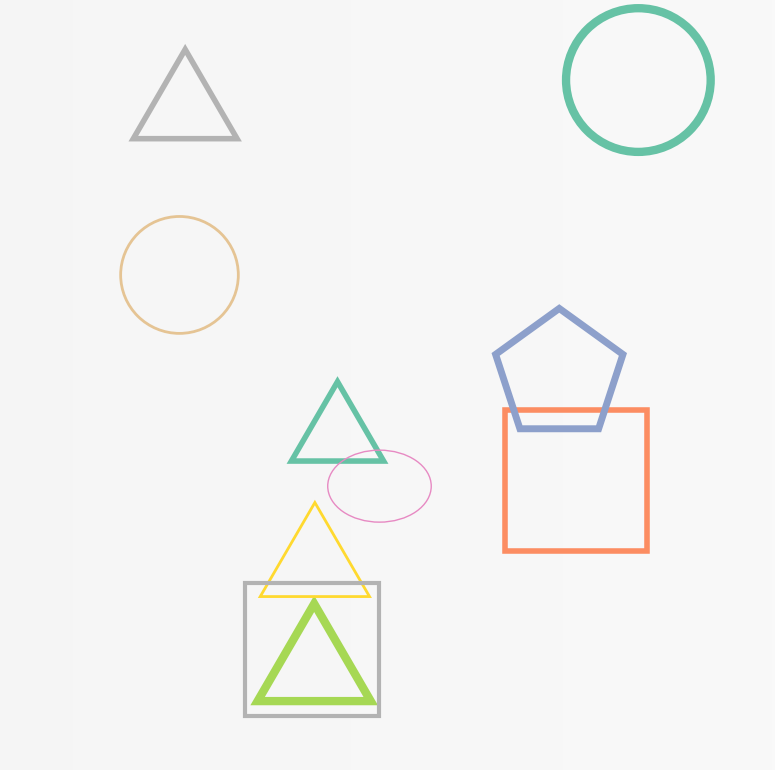[{"shape": "circle", "thickness": 3, "radius": 0.47, "center": [0.824, 0.896]}, {"shape": "triangle", "thickness": 2, "radius": 0.34, "center": [0.435, 0.436]}, {"shape": "square", "thickness": 2, "radius": 0.46, "center": [0.744, 0.376]}, {"shape": "pentagon", "thickness": 2.5, "radius": 0.43, "center": [0.722, 0.513]}, {"shape": "oval", "thickness": 0.5, "radius": 0.33, "center": [0.49, 0.369]}, {"shape": "triangle", "thickness": 3, "radius": 0.42, "center": [0.405, 0.132]}, {"shape": "triangle", "thickness": 1, "radius": 0.41, "center": [0.406, 0.266]}, {"shape": "circle", "thickness": 1, "radius": 0.38, "center": [0.232, 0.643]}, {"shape": "square", "thickness": 1.5, "radius": 0.43, "center": [0.403, 0.156]}, {"shape": "triangle", "thickness": 2, "radius": 0.39, "center": [0.239, 0.859]}]